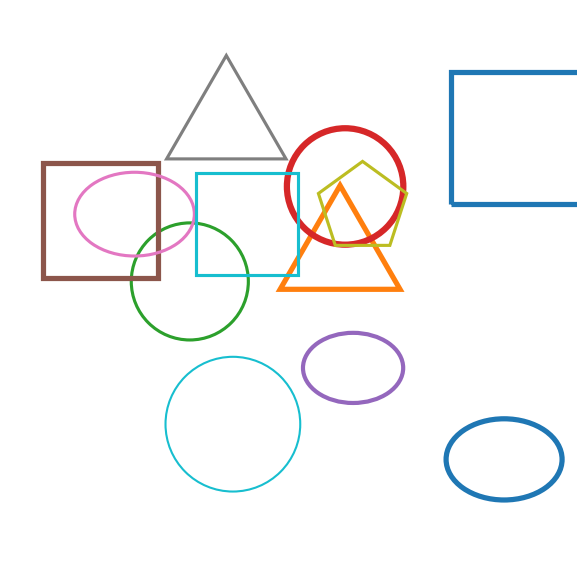[{"shape": "oval", "thickness": 2.5, "radius": 0.5, "center": [0.873, 0.204]}, {"shape": "square", "thickness": 2.5, "radius": 0.57, "center": [0.895, 0.761]}, {"shape": "triangle", "thickness": 2.5, "radius": 0.6, "center": [0.589, 0.558]}, {"shape": "circle", "thickness": 1.5, "radius": 0.51, "center": [0.329, 0.512]}, {"shape": "circle", "thickness": 3, "radius": 0.5, "center": [0.598, 0.676]}, {"shape": "oval", "thickness": 2, "radius": 0.43, "center": [0.611, 0.362]}, {"shape": "square", "thickness": 2.5, "radius": 0.5, "center": [0.174, 0.617]}, {"shape": "oval", "thickness": 1.5, "radius": 0.52, "center": [0.233, 0.628]}, {"shape": "triangle", "thickness": 1.5, "radius": 0.6, "center": [0.392, 0.784]}, {"shape": "pentagon", "thickness": 1.5, "radius": 0.4, "center": [0.628, 0.639]}, {"shape": "circle", "thickness": 1, "radius": 0.58, "center": [0.403, 0.265]}, {"shape": "square", "thickness": 1.5, "radius": 0.44, "center": [0.428, 0.612]}]